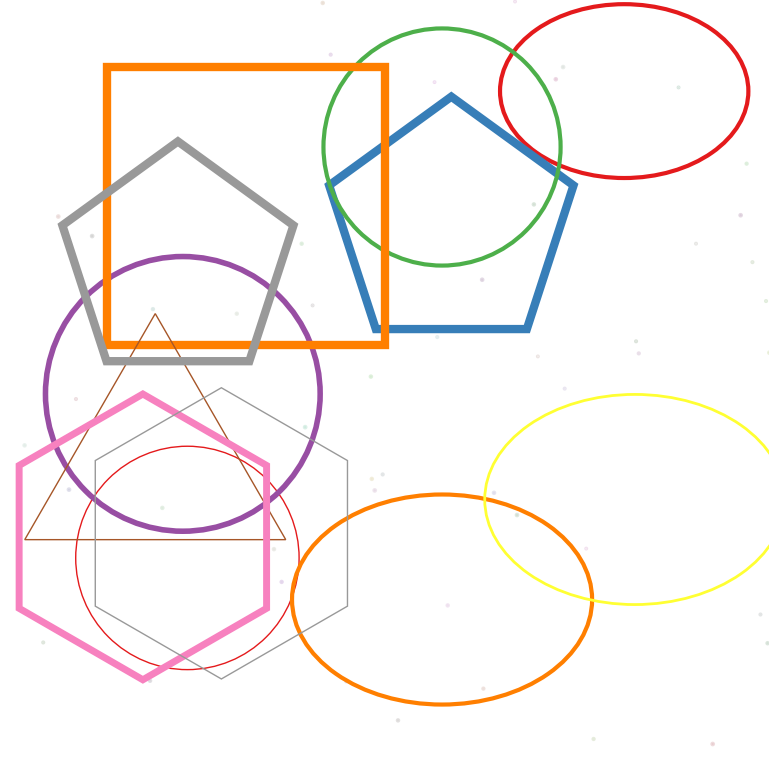[{"shape": "circle", "thickness": 0.5, "radius": 0.73, "center": [0.243, 0.275]}, {"shape": "oval", "thickness": 1.5, "radius": 0.81, "center": [0.811, 0.882]}, {"shape": "pentagon", "thickness": 3, "radius": 0.83, "center": [0.586, 0.708]}, {"shape": "circle", "thickness": 1.5, "radius": 0.77, "center": [0.574, 0.809]}, {"shape": "circle", "thickness": 2, "radius": 0.89, "center": [0.237, 0.488]}, {"shape": "square", "thickness": 3, "radius": 0.9, "center": [0.32, 0.732]}, {"shape": "oval", "thickness": 1.5, "radius": 0.97, "center": [0.574, 0.221]}, {"shape": "oval", "thickness": 1, "radius": 0.97, "center": [0.824, 0.351]}, {"shape": "triangle", "thickness": 0.5, "radius": 0.98, "center": [0.202, 0.397]}, {"shape": "hexagon", "thickness": 2.5, "radius": 0.93, "center": [0.186, 0.303]}, {"shape": "pentagon", "thickness": 3, "radius": 0.79, "center": [0.231, 0.659]}, {"shape": "hexagon", "thickness": 0.5, "radius": 0.95, "center": [0.288, 0.307]}]